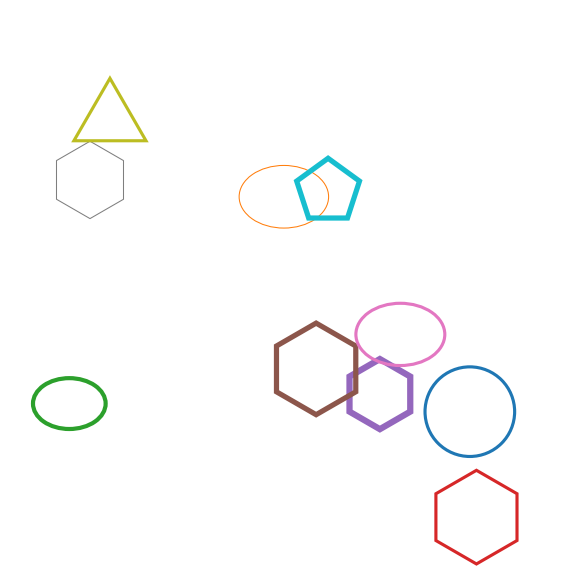[{"shape": "circle", "thickness": 1.5, "radius": 0.39, "center": [0.814, 0.286]}, {"shape": "oval", "thickness": 0.5, "radius": 0.39, "center": [0.492, 0.658]}, {"shape": "oval", "thickness": 2, "radius": 0.31, "center": [0.12, 0.3]}, {"shape": "hexagon", "thickness": 1.5, "radius": 0.41, "center": [0.825, 0.104]}, {"shape": "hexagon", "thickness": 3, "radius": 0.3, "center": [0.658, 0.317]}, {"shape": "hexagon", "thickness": 2.5, "radius": 0.4, "center": [0.547, 0.36]}, {"shape": "oval", "thickness": 1.5, "radius": 0.38, "center": [0.693, 0.42]}, {"shape": "hexagon", "thickness": 0.5, "radius": 0.33, "center": [0.156, 0.688]}, {"shape": "triangle", "thickness": 1.5, "radius": 0.36, "center": [0.19, 0.791]}, {"shape": "pentagon", "thickness": 2.5, "radius": 0.29, "center": [0.568, 0.668]}]